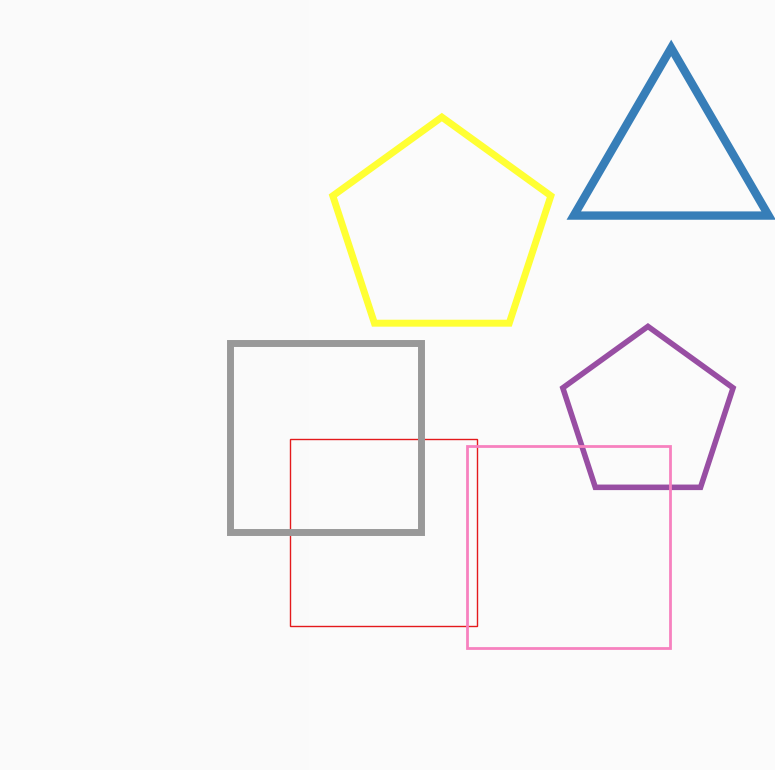[{"shape": "square", "thickness": 0.5, "radius": 0.61, "center": [0.495, 0.308]}, {"shape": "triangle", "thickness": 3, "radius": 0.73, "center": [0.866, 0.793]}, {"shape": "pentagon", "thickness": 2, "radius": 0.58, "center": [0.836, 0.461]}, {"shape": "pentagon", "thickness": 2.5, "radius": 0.74, "center": [0.57, 0.7]}, {"shape": "square", "thickness": 1, "radius": 0.66, "center": [0.734, 0.289]}, {"shape": "square", "thickness": 2.5, "radius": 0.62, "center": [0.42, 0.432]}]